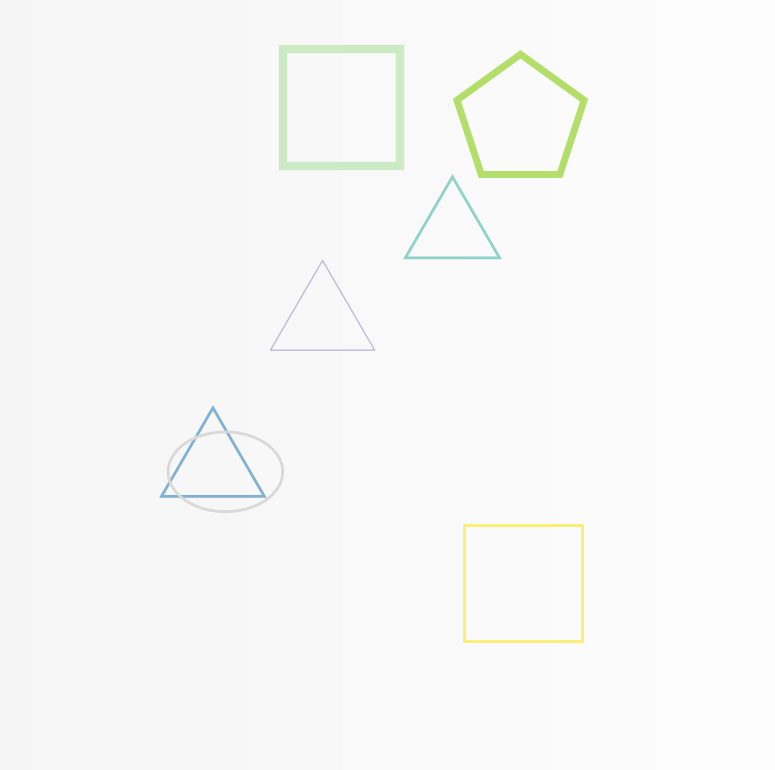[{"shape": "triangle", "thickness": 1, "radius": 0.35, "center": [0.584, 0.7]}, {"shape": "triangle", "thickness": 0.5, "radius": 0.39, "center": [0.416, 0.584]}, {"shape": "triangle", "thickness": 1, "radius": 0.38, "center": [0.275, 0.394]}, {"shape": "pentagon", "thickness": 2.5, "radius": 0.43, "center": [0.672, 0.843]}, {"shape": "oval", "thickness": 1, "radius": 0.37, "center": [0.291, 0.387]}, {"shape": "square", "thickness": 3, "radius": 0.38, "center": [0.441, 0.86]}, {"shape": "square", "thickness": 1, "radius": 0.38, "center": [0.675, 0.243]}]